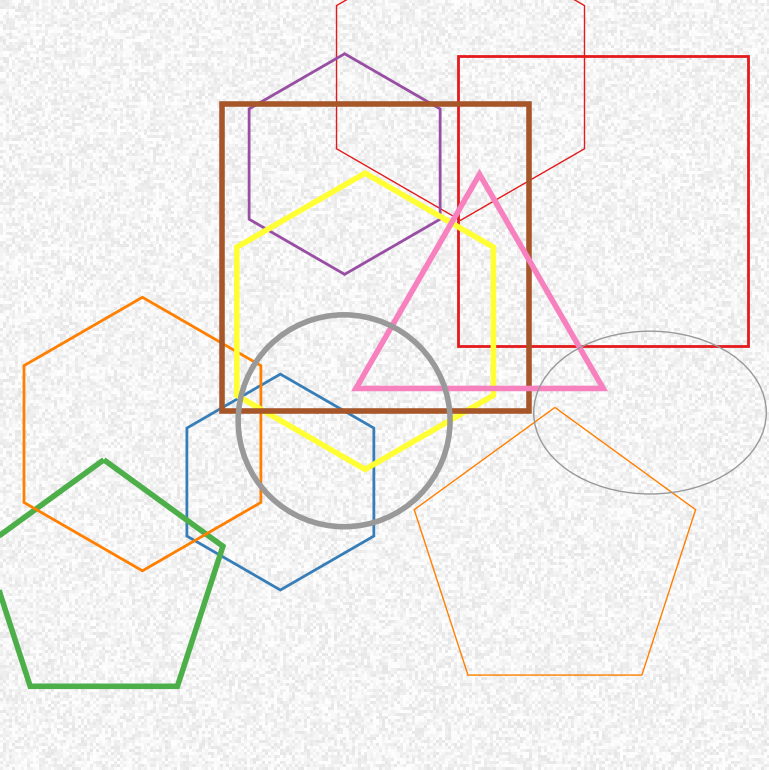[{"shape": "hexagon", "thickness": 0.5, "radius": 0.93, "center": [0.598, 0.9]}, {"shape": "square", "thickness": 1, "radius": 0.94, "center": [0.783, 0.739]}, {"shape": "hexagon", "thickness": 1, "radius": 0.7, "center": [0.364, 0.374]}, {"shape": "pentagon", "thickness": 2, "radius": 0.81, "center": [0.135, 0.24]}, {"shape": "hexagon", "thickness": 1, "radius": 0.72, "center": [0.448, 0.787]}, {"shape": "hexagon", "thickness": 1, "radius": 0.89, "center": [0.185, 0.436]}, {"shape": "pentagon", "thickness": 0.5, "radius": 0.96, "center": [0.721, 0.279]}, {"shape": "hexagon", "thickness": 2, "radius": 0.96, "center": [0.474, 0.583]}, {"shape": "square", "thickness": 2, "radius": 1.0, "center": [0.487, 0.665]}, {"shape": "triangle", "thickness": 2, "radius": 0.93, "center": [0.623, 0.588]}, {"shape": "circle", "thickness": 2, "radius": 0.69, "center": [0.447, 0.454]}, {"shape": "oval", "thickness": 0.5, "radius": 0.76, "center": [0.844, 0.464]}]